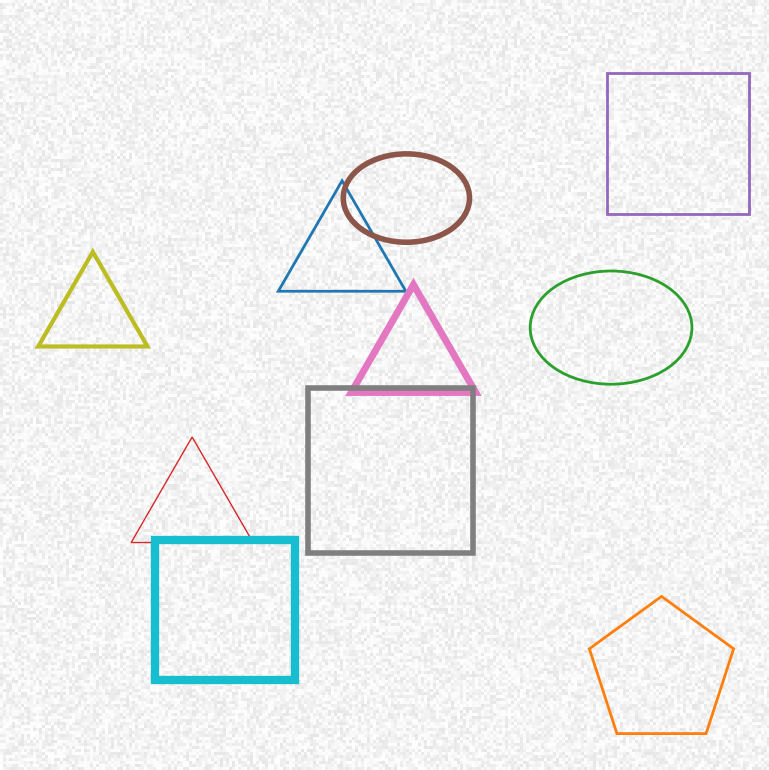[{"shape": "triangle", "thickness": 1, "radius": 0.48, "center": [0.444, 0.67]}, {"shape": "pentagon", "thickness": 1, "radius": 0.49, "center": [0.859, 0.127]}, {"shape": "oval", "thickness": 1, "radius": 0.53, "center": [0.794, 0.575]}, {"shape": "triangle", "thickness": 0.5, "radius": 0.46, "center": [0.25, 0.341]}, {"shape": "square", "thickness": 1, "radius": 0.46, "center": [0.88, 0.814]}, {"shape": "oval", "thickness": 2, "radius": 0.41, "center": [0.528, 0.743]}, {"shape": "triangle", "thickness": 2.5, "radius": 0.47, "center": [0.537, 0.537]}, {"shape": "square", "thickness": 2, "radius": 0.53, "center": [0.507, 0.389]}, {"shape": "triangle", "thickness": 1.5, "radius": 0.41, "center": [0.121, 0.591]}, {"shape": "square", "thickness": 3, "radius": 0.46, "center": [0.292, 0.207]}]